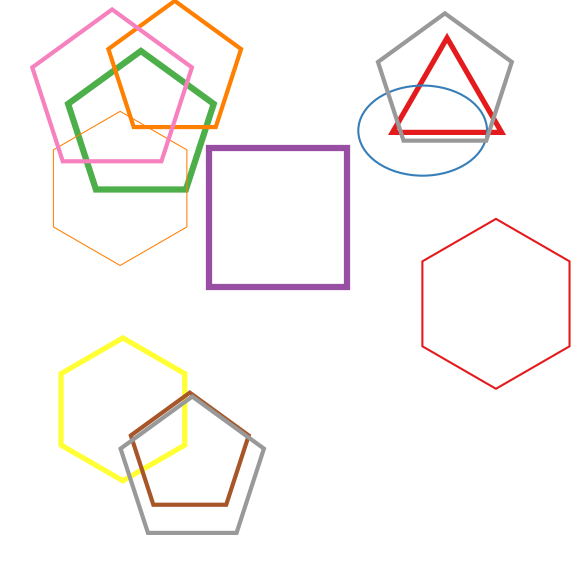[{"shape": "hexagon", "thickness": 1, "radius": 0.74, "center": [0.859, 0.473]}, {"shape": "triangle", "thickness": 2.5, "radius": 0.55, "center": [0.774, 0.824]}, {"shape": "oval", "thickness": 1, "radius": 0.56, "center": [0.732, 0.773]}, {"shape": "pentagon", "thickness": 3, "radius": 0.66, "center": [0.244, 0.778]}, {"shape": "square", "thickness": 3, "radius": 0.6, "center": [0.482, 0.622]}, {"shape": "pentagon", "thickness": 2, "radius": 0.6, "center": [0.303, 0.877]}, {"shape": "hexagon", "thickness": 0.5, "radius": 0.67, "center": [0.208, 0.673]}, {"shape": "hexagon", "thickness": 2.5, "radius": 0.62, "center": [0.213, 0.29]}, {"shape": "pentagon", "thickness": 2, "radius": 0.54, "center": [0.329, 0.212]}, {"shape": "pentagon", "thickness": 2, "radius": 0.73, "center": [0.194, 0.837]}, {"shape": "pentagon", "thickness": 2, "radius": 0.65, "center": [0.333, 0.182]}, {"shape": "pentagon", "thickness": 2, "radius": 0.61, "center": [0.77, 0.854]}]